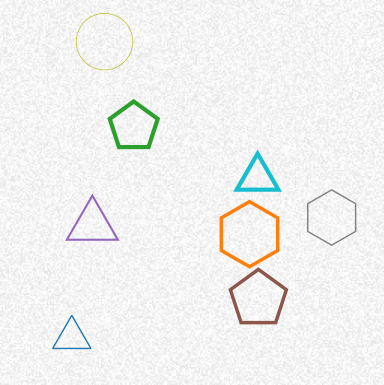[{"shape": "triangle", "thickness": 1, "radius": 0.29, "center": [0.186, 0.124]}, {"shape": "hexagon", "thickness": 2.5, "radius": 0.42, "center": [0.648, 0.392]}, {"shape": "pentagon", "thickness": 3, "radius": 0.33, "center": [0.347, 0.671]}, {"shape": "triangle", "thickness": 1.5, "radius": 0.38, "center": [0.24, 0.416]}, {"shape": "pentagon", "thickness": 2.5, "radius": 0.38, "center": [0.671, 0.224]}, {"shape": "hexagon", "thickness": 1, "radius": 0.36, "center": [0.861, 0.435]}, {"shape": "circle", "thickness": 0.5, "radius": 0.37, "center": [0.271, 0.892]}, {"shape": "triangle", "thickness": 3, "radius": 0.31, "center": [0.669, 0.539]}]